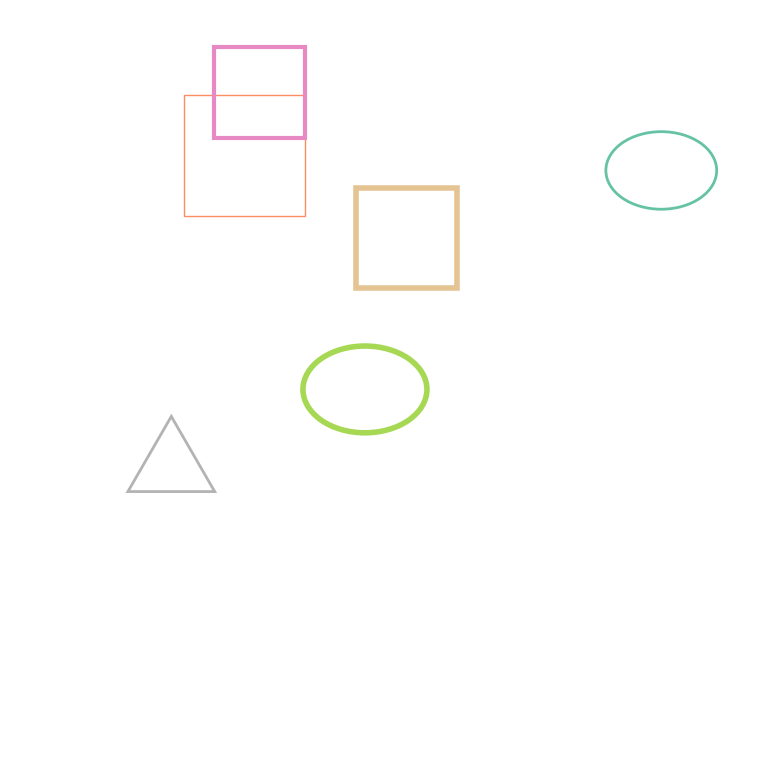[{"shape": "oval", "thickness": 1, "radius": 0.36, "center": [0.859, 0.779]}, {"shape": "square", "thickness": 0.5, "radius": 0.39, "center": [0.318, 0.798]}, {"shape": "square", "thickness": 1.5, "radius": 0.29, "center": [0.337, 0.879]}, {"shape": "oval", "thickness": 2, "radius": 0.4, "center": [0.474, 0.494]}, {"shape": "square", "thickness": 2, "radius": 0.33, "center": [0.528, 0.691]}, {"shape": "triangle", "thickness": 1, "radius": 0.33, "center": [0.222, 0.394]}]